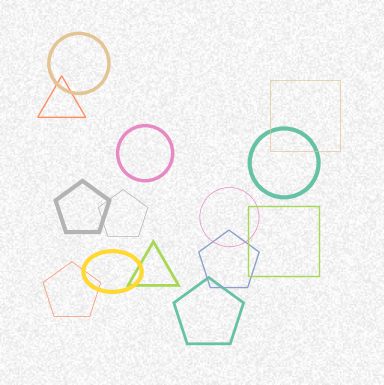[{"shape": "circle", "thickness": 3, "radius": 0.45, "center": [0.738, 0.577]}, {"shape": "pentagon", "thickness": 2, "radius": 0.48, "center": [0.542, 0.184]}, {"shape": "pentagon", "thickness": 0.5, "radius": 0.39, "center": [0.187, 0.242]}, {"shape": "triangle", "thickness": 1, "radius": 0.36, "center": [0.16, 0.731]}, {"shape": "pentagon", "thickness": 1, "radius": 0.41, "center": [0.595, 0.32]}, {"shape": "circle", "thickness": 0.5, "radius": 0.38, "center": [0.596, 0.436]}, {"shape": "circle", "thickness": 2.5, "radius": 0.36, "center": [0.377, 0.602]}, {"shape": "square", "thickness": 1, "radius": 0.46, "center": [0.736, 0.374]}, {"shape": "triangle", "thickness": 2, "radius": 0.38, "center": [0.398, 0.297]}, {"shape": "oval", "thickness": 3, "radius": 0.38, "center": [0.292, 0.295]}, {"shape": "square", "thickness": 0.5, "radius": 0.46, "center": [0.792, 0.7]}, {"shape": "circle", "thickness": 2.5, "radius": 0.39, "center": [0.205, 0.835]}, {"shape": "pentagon", "thickness": 0.5, "radius": 0.34, "center": [0.32, 0.44]}, {"shape": "pentagon", "thickness": 3, "radius": 0.37, "center": [0.214, 0.457]}]